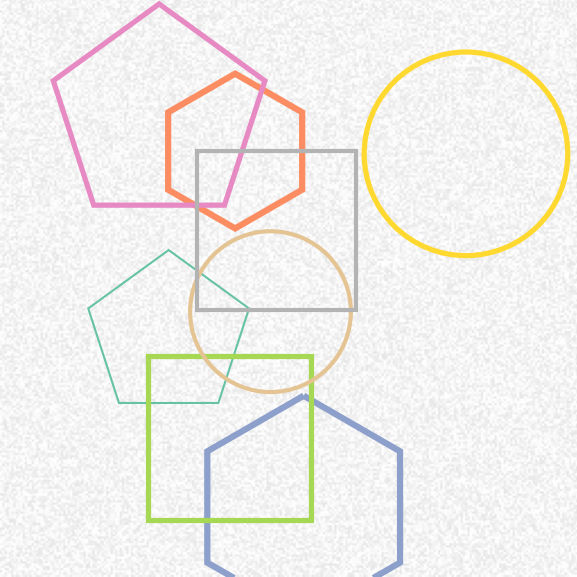[{"shape": "pentagon", "thickness": 1, "radius": 0.73, "center": [0.292, 0.42]}, {"shape": "hexagon", "thickness": 3, "radius": 0.67, "center": [0.407, 0.738]}, {"shape": "hexagon", "thickness": 3, "radius": 0.96, "center": [0.526, 0.121]}, {"shape": "pentagon", "thickness": 2.5, "radius": 0.96, "center": [0.275, 0.8]}, {"shape": "square", "thickness": 2.5, "radius": 0.71, "center": [0.397, 0.241]}, {"shape": "circle", "thickness": 2.5, "radius": 0.88, "center": [0.807, 0.733]}, {"shape": "circle", "thickness": 2, "radius": 0.7, "center": [0.468, 0.459]}, {"shape": "square", "thickness": 2, "radius": 0.69, "center": [0.479, 0.601]}]